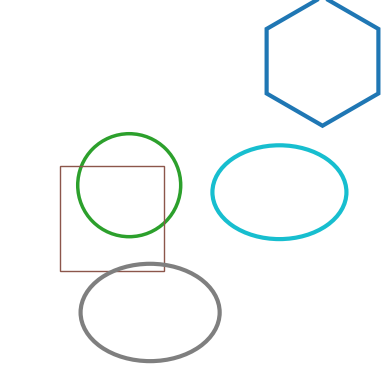[{"shape": "hexagon", "thickness": 3, "radius": 0.84, "center": [0.838, 0.841]}, {"shape": "circle", "thickness": 2.5, "radius": 0.67, "center": [0.336, 0.519]}, {"shape": "square", "thickness": 1, "radius": 0.68, "center": [0.291, 0.433]}, {"shape": "oval", "thickness": 3, "radius": 0.9, "center": [0.39, 0.188]}, {"shape": "oval", "thickness": 3, "radius": 0.87, "center": [0.726, 0.501]}]